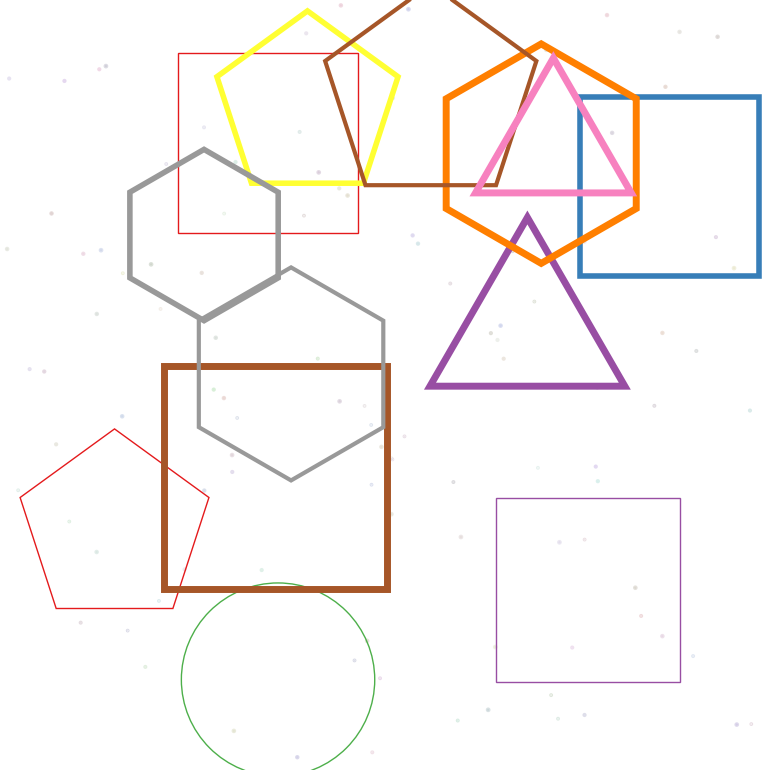[{"shape": "pentagon", "thickness": 0.5, "radius": 0.64, "center": [0.149, 0.314]}, {"shape": "square", "thickness": 0.5, "radius": 0.59, "center": [0.348, 0.814]}, {"shape": "square", "thickness": 2, "radius": 0.58, "center": [0.87, 0.758]}, {"shape": "circle", "thickness": 0.5, "radius": 0.63, "center": [0.361, 0.117]}, {"shape": "triangle", "thickness": 2.5, "radius": 0.73, "center": [0.685, 0.571]}, {"shape": "square", "thickness": 0.5, "radius": 0.6, "center": [0.764, 0.233]}, {"shape": "hexagon", "thickness": 2.5, "radius": 0.71, "center": [0.703, 0.8]}, {"shape": "pentagon", "thickness": 2, "radius": 0.62, "center": [0.399, 0.862]}, {"shape": "pentagon", "thickness": 1.5, "radius": 0.72, "center": [0.559, 0.876]}, {"shape": "square", "thickness": 2.5, "radius": 0.72, "center": [0.358, 0.38]}, {"shape": "triangle", "thickness": 2.5, "radius": 0.58, "center": [0.719, 0.808]}, {"shape": "hexagon", "thickness": 2, "radius": 0.56, "center": [0.265, 0.695]}, {"shape": "hexagon", "thickness": 1.5, "radius": 0.69, "center": [0.378, 0.514]}]